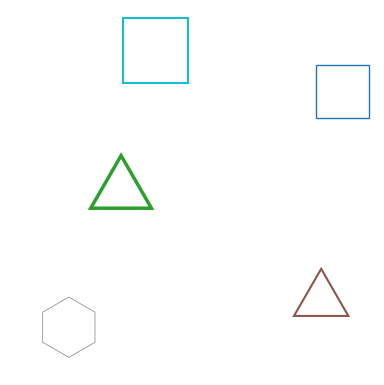[{"shape": "square", "thickness": 1, "radius": 0.34, "center": [0.89, 0.763]}, {"shape": "triangle", "thickness": 2.5, "radius": 0.46, "center": [0.315, 0.505]}, {"shape": "triangle", "thickness": 1.5, "radius": 0.41, "center": [0.834, 0.22]}, {"shape": "hexagon", "thickness": 0.5, "radius": 0.39, "center": [0.179, 0.15]}, {"shape": "square", "thickness": 1.5, "radius": 0.42, "center": [0.404, 0.868]}]